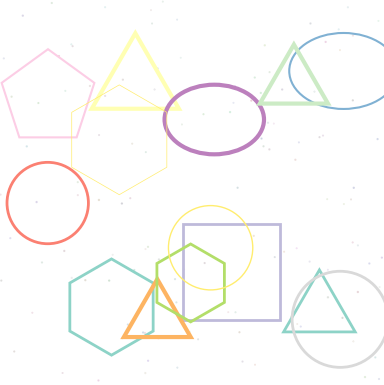[{"shape": "triangle", "thickness": 2, "radius": 0.54, "center": [0.83, 0.192]}, {"shape": "hexagon", "thickness": 2, "radius": 0.62, "center": [0.29, 0.202]}, {"shape": "triangle", "thickness": 3, "radius": 0.65, "center": [0.352, 0.783]}, {"shape": "square", "thickness": 2, "radius": 0.63, "center": [0.601, 0.294]}, {"shape": "circle", "thickness": 2, "radius": 0.53, "center": [0.124, 0.473]}, {"shape": "oval", "thickness": 1.5, "radius": 0.7, "center": [0.892, 0.816]}, {"shape": "triangle", "thickness": 3, "radius": 0.5, "center": [0.409, 0.175]}, {"shape": "hexagon", "thickness": 2, "radius": 0.51, "center": [0.495, 0.265]}, {"shape": "pentagon", "thickness": 1.5, "radius": 0.63, "center": [0.125, 0.746]}, {"shape": "circle", "thickness": 2, "radius": 0.62, "center": [0.884, 0.171]}, {"shape": "oval", "thickness": 3, "radius": 0.65, "center": [0.557, 0.69]}, {"shape": "triangle", "thickness": 3, "radius": 0.51, "center": [0.763, 0.782]}, {"shape": "hexagon", "thickness": 0.5, "radius": 0.71, "center": [0.31, 0.637]}, {"shape": "circle", "thickness": 1, "radius": 0.55, "center": [0.547, 0.356]}]